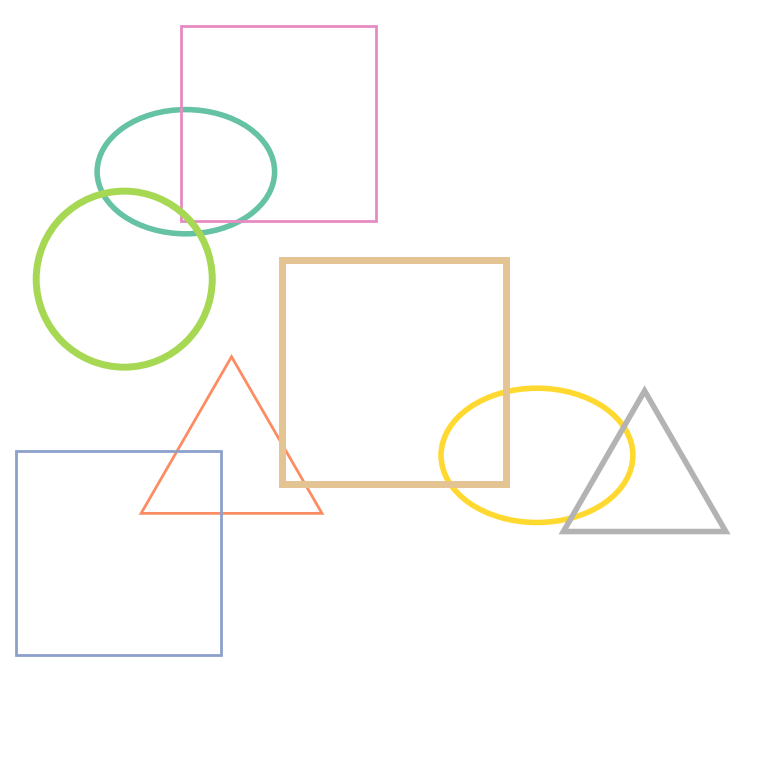[{"shape": "oval", "thickness": 2, "radius": 0.58, "center": [0.241, 0.777]}, {"shape": "triangle", "thickness": 1, "radius": 0.68, "center": [0.301, 0.401]}, {"shape": "square", "thickness": 1, "radius": 0.66, "center": [0.154, 0.282]}, {"shape": "square", "thickness": 1, "radius": 0.63, "center": [0.362, 0.84]}, {"shape": "circle", "thickness": 2.5, "radius": 0.57, "center": [0.161, 0.637]}, {"shape": "oval", "thickness": 2, "radius": 0.62, "center": [0.697, 0.409]}, {"shape": "square", "thickness": 2.5, "radius": 0.73, "center": [0.511, 0.517]}, {"shape": "triangle", "thickness": 2, "radius": 0.61, "center": [0.837, 0.371]}]